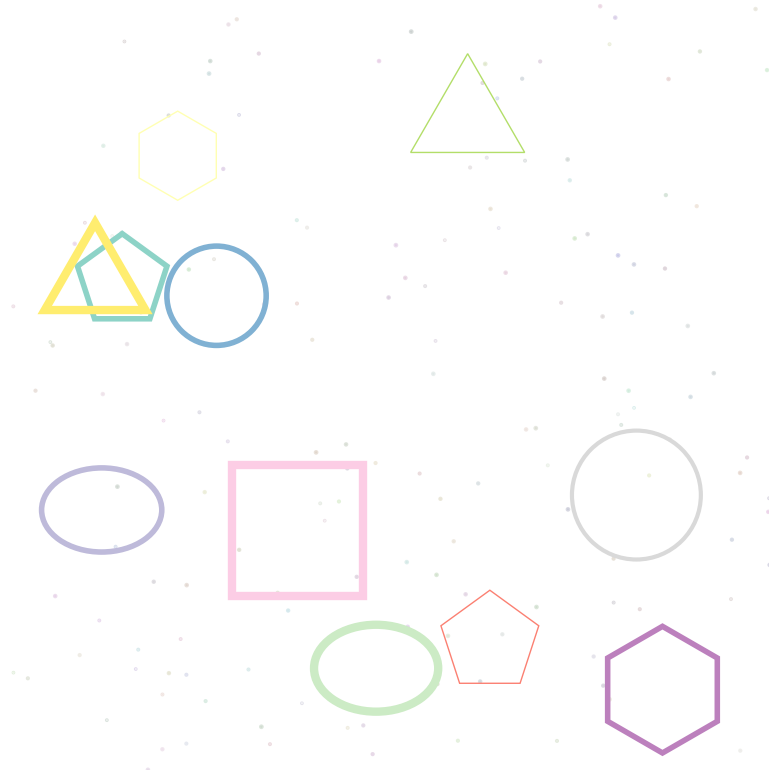[{"shape": "pentagon", "thickness": 2, "radius": 0.31, "center": [0.159, 0.635]}, {"shape": "hexagon", "thickness": 0.5, "radius": 0.29, "center": [0.231, 0.798]}, {"shape": "oval", "thickness": 2, "radius": 0.39, "center": [0.132, 0.338]}, {"shape": "pentagon", "thickness": 0.5, "radius": 0.33, "center": [0.636, 0.167]}, {"shape": "circle", "thickness": 2, "radius": 0.32, "center": [0.281, 0.616]}, {"shape": "triangle", "thickness": 0.5, "radius": 0.43, "center": [0.607, 0.845]}, {"shape": "square", "thickness": 3, "radius": 0.43, "center": [0.386, 0.311]}, {"shape": "circle", "thickness": 1.5, "radius": 0.42, "center": [0.826, 0.357]}, {"shape": "hexagon", "thickness": 2, "radius": 0.41, "center": [0.86, 0.104]}, {"shape": "oval", "thickness": 3, "radius": 0.4, "center": [0.488, 0.132]}, {"shape": "triangle", "thickness": 3, "radius": 0.38, "center": [0.123, 0.635]}]